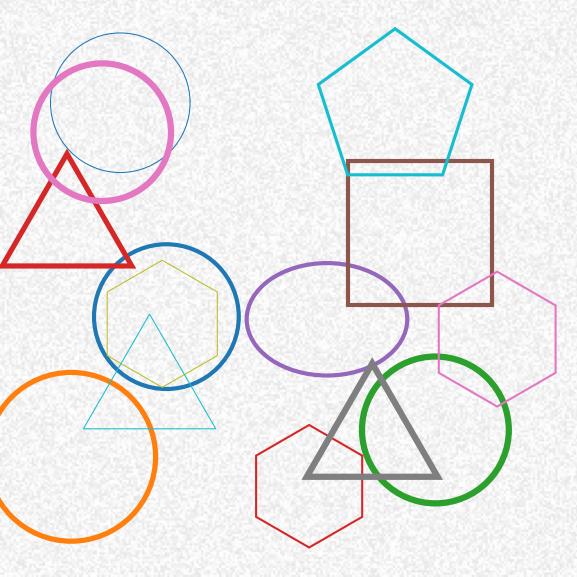[{"shape": "circle", "thickness": 0.5, "radius": 0.6, "center": [0.208, 0.821]}, {"shape": "circle", "thickness": 2, "radius": 0.63, "center": [0.288, 0.451]}, {"shape": "circle", "thickness": 2.5, "radius": 0.73, "center": [0.123, 0.208]}, {"shape": "circle", "thickness": 3, "radius": 0.64, "center": [0.754, 0.255]}, {"shape": "hexagon", "thickness": 1, "radius": 0.53, "center": [0.535, 0.157]}, {"shape": "triangle", "thickness": 2.5, "radius": 0.65, "center": [0.116, 0.603]}, {"shape": "oval", "thickness": 2, "radius": 0.7, "center": [0.566, 0.446]}, {"shape": "square", "thickness": 2, "radius": 0.62, "center": [0.727, 0.596]}, {"shape": "hexagon", "thickness": 1, "radius": 0.58, "center": [0.861, 0.412]}, {"shape": "circle", "thickness": 3, "radius": 0.6, "center": [0.177, 0.77]}, {"shape": "triangle", "thickness": 3, "radius": 0.65, "center": [0.645, 0.239]}, {"shape": "hexagon", "thickness": 0.5, "radius": 0.55, "center": [0.281, 0.438]}, {"shape": "pentagon", "thickness": 1.5, "radius": 0.7, "center": [0.684, 0.81]}, {"shape": "triangle", "thickness": 0.5, "radius": 0.66, "center": [0.259, 0.323]}]